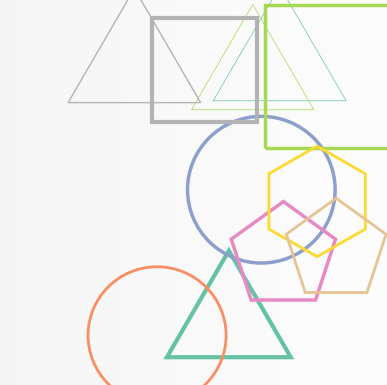[{"shape": "triangle", "thickness": 0.5, "radius": 0.99, "center": [0.722, 0.837]}, {"shape": "triangle", "thickness": 3, "radius": 0.92, "center": [0.591, 0.164]}, {"shape": "circle", "thickness": 2, "radius": 0.89, "center": [0.405, 0.129]}, {"shape": "circle", "thickness": 2.5, "radius": 0.95, "center": [0.674, 0.507]}, {"shape": "pentagon", "thickness": 2.5, "radius": 0.71, "center": [0.731, 0.335]}, {"shape": "square", "thickness": 2.5, "radius": 0.93, "center": [0.869, 0.802]}, {"shape": "triangle", "thickness": 0.5, "radius": 0.91, "center": [0.652, 0.806]}, {"shape": "hexagon", "thickness": 2, "radius": 0.72, "center": [0.818, 0.477]}, {"shape": "pentagon", "thickness": 2, "radius": 0.68, "center": [0.867, 0.35]}, {"shape": "triangle", "thickness": 1, "radius": 0.99, "center": [0.347, 0.832]}, {"shape": "square", "thickness": 3, "radius": 0.68, "center": [0.529, 0.818]}]